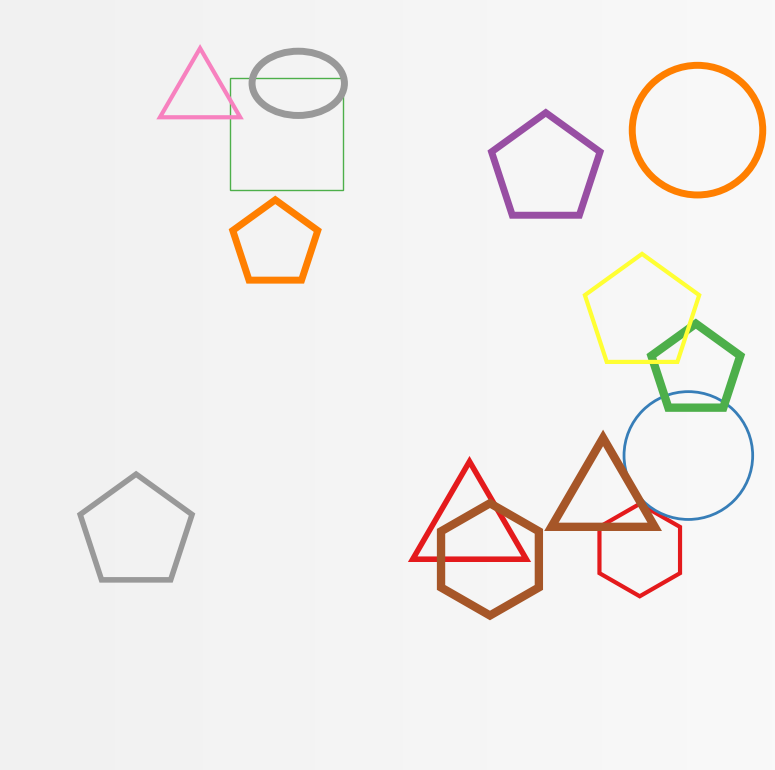[{"shape": "triangle", "thickness": 2, "radius": 0.42, "center": [0.606, 0.316]}, {"shape": "hexagon", "thickness": 1.5, "radius": 0.3, "center": [0.825, 0.286]}, {"shape": "circle", "thickness": 1, "radius": 0.42, "center": [0.888, 0.408]}, {"shape": "square", "thickness": 0.5, "radius": 0.36, "center": [0.37, 0.826]}, {"shape": "pentagon", "thickness": 3, "radius": 0.3, "center": [0.898, 0.519]}, {"shape": "pentagon", "thickness": 2.5, "radius": 0.37, "center": [0.704, 0.78]}, {"shape": "pentagon", "thickness": 2.5, "radius": 0.29, "center": [0.355, 0.683]}, {"shape": "circle", "thickness": 2.5, "radius": 0.42, "center": [0.9, 0.831]}, {"shape": "pentagon", "thickness": 1.5, "radius": 0.39, "center": [0.828, 0.593]}, {"shape": "hexagon", "thickness": 3, "radius": 0.36, "center": [0.632, 0.274]}, {"shape": "triangle", "thickness": 3, "radius": 0.38, "center": [0.778, 0.354]}, {"shape": "triangle", "thickness": 1.5, "radius": 0.3, "center": [0.258, 0.878]}, {"shape": "pentagon", "thickness": 2, "radius": 0.38, "center": [0.176, 0.308]}, {"shape": "oval", "thickness": 2.5, "radius": 0.3, "center": [0.385, 0.892]}]